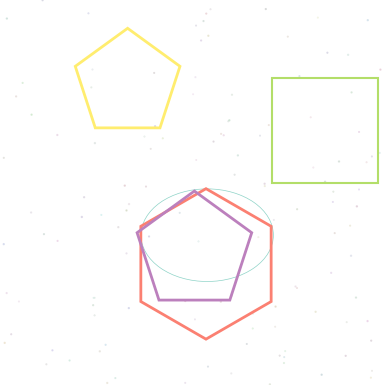[{"shape": "oval", "thickness": 0.5, "radius": 0.86, "center": [0.538, 0.389]}, {"shape": "hexagon", "thickness": 2, "radius": 0.98, "center": [0.535, 0.314]}, {"shape": "square", "thickness": 1.5, "radius": 0.69, "center": [0.845, 0.661]}, {"shape": "pentagon", "thickness": 2, "radius": 0.78, "center": [0.505, 0.347]}, {"shape": "pentagon", "thickness": 2, "radius": 0.71, "center": [0.331, 0.784]}]